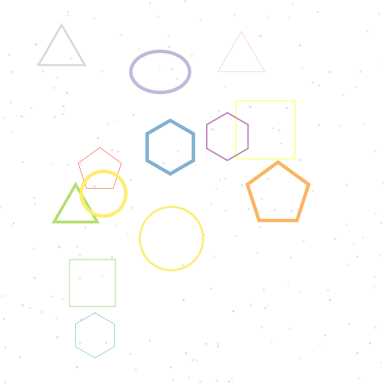[{"shape": "hexagon", "thickness": 0.5, "radius": 0.29, "center": [0.247, 0.129]}, {"shape": "square", "thickness": 1.5, "radius": 0.38, "center": [0.689, 0.661]}, {"shape": "oval", "thickness": 2.5, "radius": 0.38, "center": [0.416, 0.813]}, {"shape": "pentagon", "thickness": 0.5, "radius": 0.29, "center": [0.259, 0.558]}, {"shape": "hexagon", "thickness": 2.5, "radius": 0.35, "center": [0.442, 0.618]}, {"shape": "pentagon", "thickness": 2.5, "radius": 0.42, "center": [0.722, 0.495]}, {"shape": "triangle", "thickness": 2, "radius": 0.32, "center": [0.196, 0.456]}, {"shape": "triangle", "thickness": 0.5, "radius": 0.35, "center": [0.627, 0.849]}, {"shape": "triangle", "thickness": 1.5, "radius": 0.35, "center": [0.16, 0.866]}, {"shape": "hexagon", "thickness": 1, "radius": 0.31, "center": [0.591, 0.645]}, {"shape": "square", "thickness": 1, "radius": 0.3, "center": [0.238, 0.266]}, {"shape": "circle", "thickness": 1.5, "radius": 0.41, "center": [0.445, 0.38]}, {"shape": "circle", "thickness": 2.5, "radius": 0.29, "center": [0.269, 0.497]}]